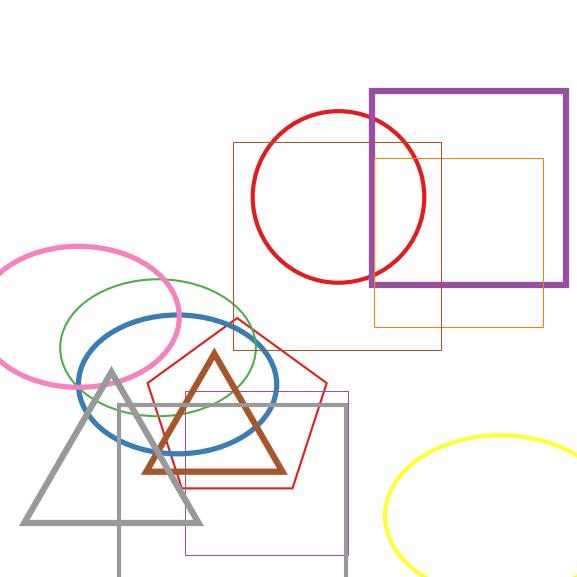[{"shape": "circle", "thickness": 2, "radius": 0.74, "center": [0.586, 0.658]}, {"shape": "pentagon", "thickness": 1, "radius": 0.82, "center": [0.411, 0.285]}, {"shape": "oval", "thickness": 2.5, "radius": 0.86, "center": [0.307, 0.333]}, {"shape": "oval", "thickness": 1, "radius": 0.85, "center": [0.274, 0.397]}, {"shape": "square", "thickness": 3, "radius": 0.84, "center": [0.812, 0.674]}, {"shape": "square", "thickness": 0.5, "radius": 0.71, "center": [0.461, 0.18]}, {"shape": "square", "thickness": 0.5, "radius": 0.73, "center": [0.795, 0.579]}, {"shape": "oval", "thickness": 2, "radius": 1.0, "center": [0.867, 0.105]}, {"shape": "triangle", "thickness": 3, "radius": 0.68, "center": [0.371, 0.25]}, {"shape": "square", "thickness": 0.5, "radius": 0.9, "center": [0.584, 0.574]}, {"shape": "oval", "thickness": 2.5, "radius": 0.87, "center": [0.136, 0.45]}, {"shape": "square", "thickness": 2, "radius": 0.98, "center": [0.402, 0.1]}, {"shape": "triangle", "thickness": 3, "radius": 0.87, "center": [0.193, 0.181]}]